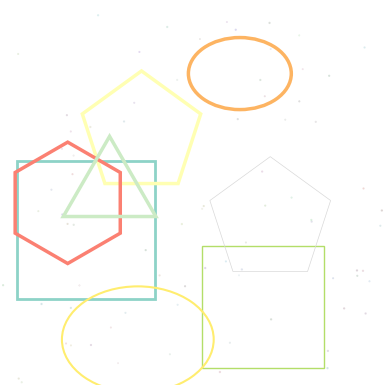[{"shape": "square", "thickness": 2, "radius": 0.89, "center": [0.223, 0.403]}, {"shape": "pentagon", "thickness": 2.5, "radius": 0.81, "center": [0.368, 0.654]}, {"shape": "hexagon", "thickness": 2.5, "radius": 0.79, "center": [0.176, 0.473]}, {"shape": "oval", "thickness": 2.5, "radius": 0.67, "center": [0.623, 0.809]}, {"shape": "square", "thickness": 1, "radius": 0.79, "center": [0.683, 0.203]}, {"shape": "pentagon", "thickness": 0.5, "radius": 0.82, "center": [0.702, 0.428]}, {"shape": "triangle", "thickness": 2.5, "radius": 0.69, "center": [0.285, 0.507]}, {"shape": "oval", "thickness": 1.5, "radius": 0.99, "center": [0.358, 0.118]}]